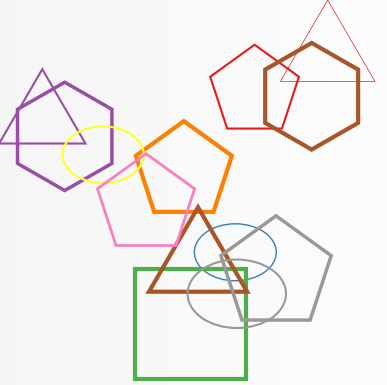[{"shape": "pentagon", "thickness": 1.5, "radius": 0.6, "center": [0.657, 0.763]}, {"shape": "triangle", "thickness": 0.5, "radius": 0.7, "center": [0.846, 0.859]}, {"shape": "oval", "thickness": 1, "radius": 0.53, "center": [0.607, 0.345]}, {"shape": "square", "thickness": 3, "radius": 0.72, "center": [0.492, 0.159]}, {"shape": "triangle", "thickness": 1.5, "radius": 0.64, "center": [0.109, 0.692]}, {"shape": "hexagon", "thickness": 2.5, "radius": 0.7, "center": [0.167, 0.646]}, {"shape": "pentagon", "thickness": 3, "radius": 0.65, "center": [0.474, 0.555]}, {"shape": "oval", "thickness": 1.5, "radius": 0.53, "center": [0.266, 0.598]}, {"shape": "hexagon", "thickness": 3, "radius": 0.69, "center": [0.804, 0.75]}, {"shape": "triangle", "thickness": 3, "radius": 0.73, "center": [0.511, 0.315]}, {"shape": "pentagon", "thickness": 2, "radius": 0.66, "center": [0.377, 0.469]}, {"shape": "pentagon", "thickness": 2.5, "radius": 0.75, "center": [0.712, 0.29]}, {"shape": "oval", "thickness": 1.5, "radius": 0.63, "center": [0.611, 0.237]}]